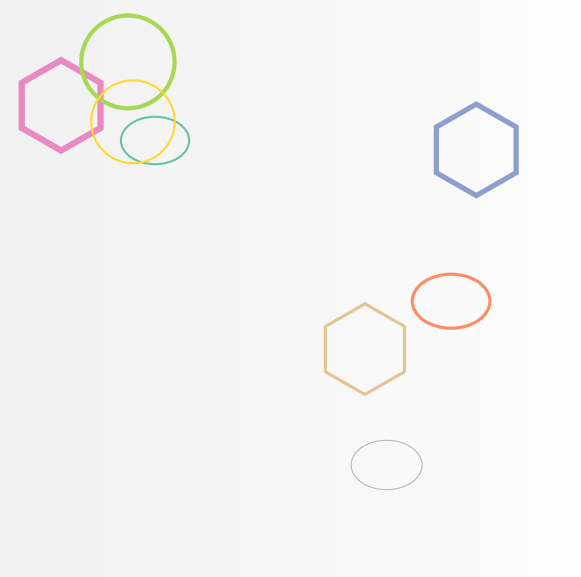[{"shape": "oval", "thickness": 1, "radius": 0.29, "center": [0.267, 0.756]}, {"shape": "oval", "thickness": 1.5, "radius": 0.33, "center": [0.776, 0.478]}, {"shape": "hexagon", "thickness": 2.5, "radius": 0.4, "center": [0.819, 0.74]}, {"shape": "hexagon", "thickness": 3, "radius": 0.39, "center": [0.105, 0.817]}, {"shape": "circle", "thickness": 2, "radius": 0.4, "center": [0.22, 0.892]}, {"shape": "circle", "thickness": 1, "radius": 0.36, "center": [0.229, 0.788]}, {"shape": "hexagon", "thickness": 1.5, "radius": 0.39, "center": [0.628, 0.395]}, {"shape": "oval", "thickness": 0.5, "radius": 0.31, "center": [0.665, 0.194]}]